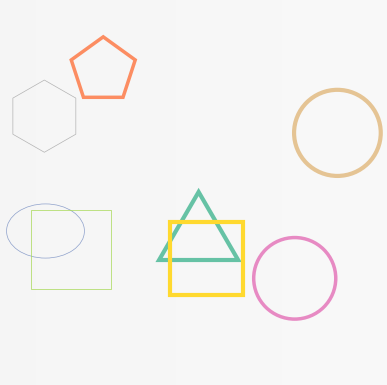[{"shape": "triangle", "thickness": 3, "radius": 0.59, "center": [0.513, 0.384]}, {"shape": "pentagon", "thickness": 2.5, "radius": 0.43, "center": [0.266, 0.817]}, {"shape": "oval", "thickness": 0.5, "radius": 0.5, "center": [0.117, 0.4]}, {"shape": "circle", "thickness": 2.5, "radius": 0.53, "center": [0.761, 0.277]}, {"shape": "square", "thickness": 0.5, "radius": 0.52, "center": [0.183, 0.352]}, {"shape": "square", "thickness": 3, "radius": 0.47, "center": [0.532, 0.328]}, {"shape": "circle", "thickness": 3, "radius": 0.56, "center": [0.871, 0.655]}, {"shape": "hexagon", "thickness": 0.5, "radius": 0.47, "center": [0.114, 0.698]}]